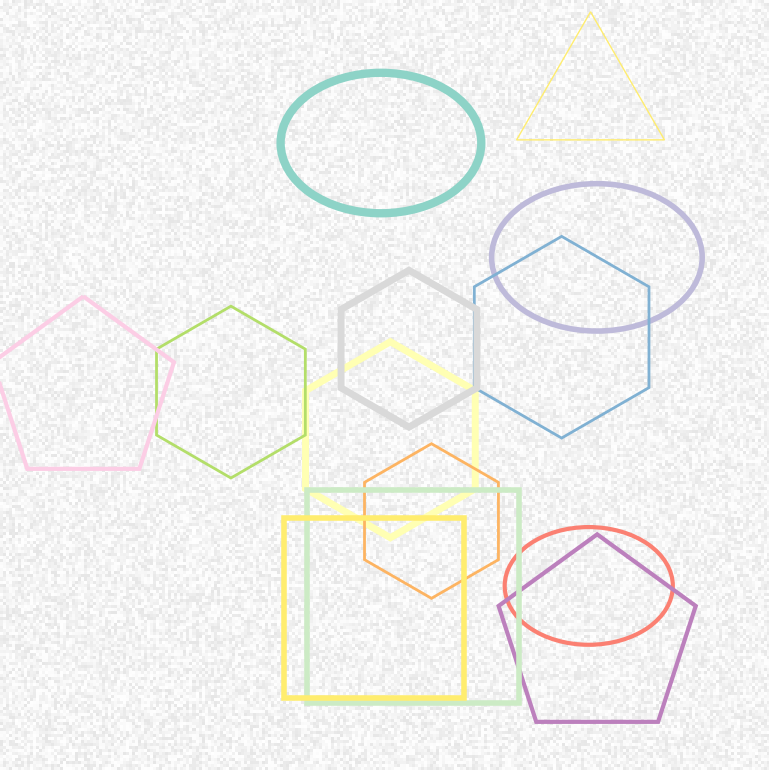[{"shape": "oval", "thickness": 3, "radius": 0.65, "center": [0.495, 0.814]}, {"shape": "hexagon", "thickness": 2.5, "radius": 0.64, "center": [0.507, 0.429]}, {"shape": "oval", "thickness": 2, "radius": 0.68, "center": [0.775, 0.666]}, {"shape": "oval", "thickness": 1.5, "radius": 0.55, "center": [0.765, 0.239]}, {"shape": "hexagon", "thickness": 1, "radius": 0.65, "center": [0.729, 0.562]}, {"shape": "hexagon", "thickness": 1, "radius": 0.5, "center": [0.56, 0.323]}, {"shape": "hexagon", "thickness": 1, "radius": 0.56, "center": [0.3, 0.491]}, {"shape": "pentagon", "thickness": 1.5, "radius": 0.62, "center": [0.108, 0.491]}, {"shape": "hexagon", "thickness": 2.5, "radius": 0.51, "center": [0.531, 0.547]}, {"shape": "pentagon", "thickness": 1.5, "radius": 0.67, "center": [0.776, 0.171]}, {"shape": "square", "thickness": 2, "radius": 0.69, "center": [0.536, 0.225]}, {"shape": "triangle", "thickness": 0.5, "radius": 0.55, "center": [0.767, 0.874]}, {"shape": "square", "thickness": 2, "radius": 0.58, "center": [0.486, 0.21]}]